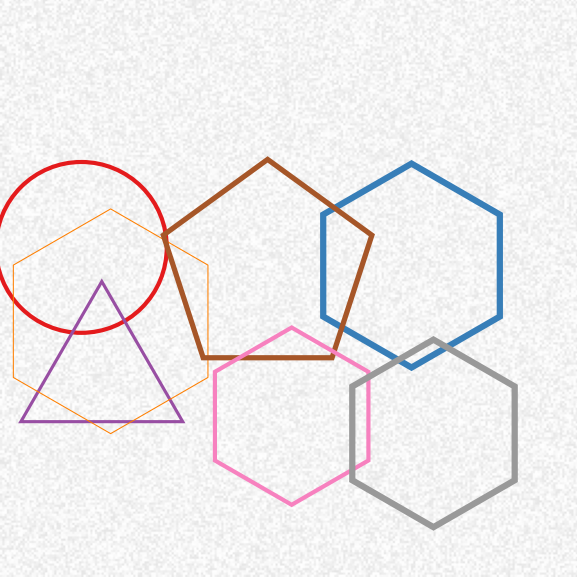[{"shape": "circle", "thickness": 2, "radius": 0.74, "center": [0.141, 0.571]}, {"shape": "hexagon", "thickness": 3, "radius": 0.88, "center": [0.713, 0.539]}, {"shape": "triangle", "thickness": 1.5, "radius": 0.81, "center": [0.176, 0.35]}, {"shape": "hexagon", "thickness": 0.5, "radius": 0.97, "center": [0.192, 0.443]}, {"shape": "pentagon", "thickness": 2.5, "radius": 0.95, "center": [0.463, 0.533]}, {"shape": "hexagon", "thickness": 2, "radius": 0.77, "center": [0.505, 0.279]}, {"shape": "hexagon", "thickness": 3, "radius": 0.81, "center": [0.751, 0.249]}]